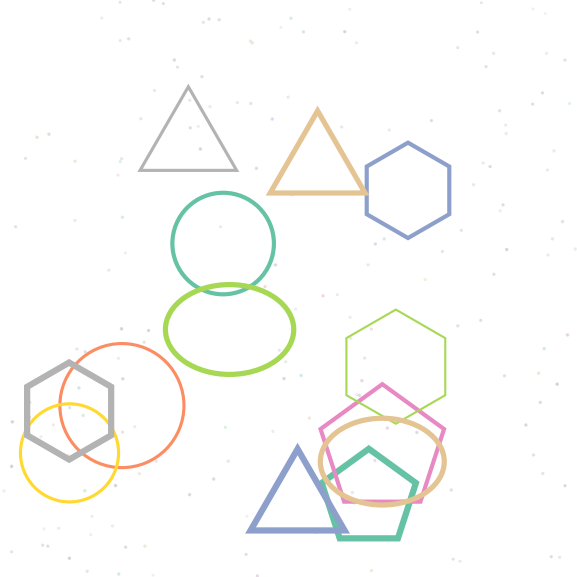[{"shape": "circle", "thickness": 2, "radius": 0.44, "center": [0.386, 0.577]}, {"shape": "pentagon", "thickness": 3, "radius": 0.43, "center": [0.639, 0.136]}, {"shape": "circle", "thickness": 1.5, "radius": 0.54, "center": [0.211, 0.297]}, {"shape": "hexagon", "thickness": 2, "radius": 0.41, "center": [0.707, 0.67]}, {"shape": "triangle", "thickness": 3, "radius": 0.47, "center": [0.515, 0.128]}, {"shape": "pentagon", "thickness": 2, "radius": 0.56, "center": [0.662, 0.221]}, {"shape": "hexagon", "thickness": 1, "radius": 0.49, "center": [0.685, 0.364]}, {"shape": "oval", "thickness": 2.5, "radius": 0.56, "center": [0.398, 0.429]}, {"shape": "circle", "thickness": 1.5, "radius": 0.42, "center": [0.12, 0.215]}, {"shape": "oval", "thickness": 2.5, "radius": 0.54, "center": [0.662, 0.2]}, {"shape": "triangle", "thickness": 2.5, "radius": 0.47, "center": [0.55, 0.712]}, {"shape": "hexagon", "thickness": 3, "radius": 0.42, "center": [0.12, 0.287]}, {"shape": "triangle", "thickness": 1.5, "radius": 0.48, "center": [0.326, 0.752]}]